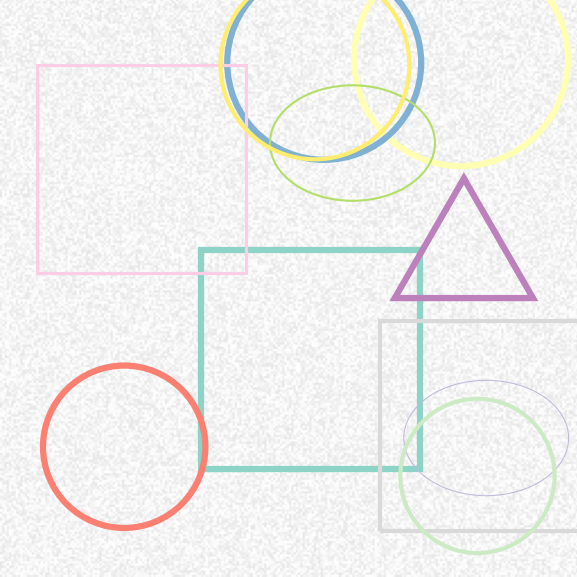[{"shape": "square", "thickness": 3, "radius": 0.95, "center": [0.537, 0.377]}, {"shape": "circle", "thickness": 3, "radius": 0.93, "center": [0.798, 0.897]}, {"shape": "oval", "thickness": 0.5, "radius": 0.71, "center": [0.842, 0.241]}, {"shape": "circle", "thickness": 3, "radius": 0.7, "center": [0.215, 0.226]}, {"shape": "circle", "thickness": 3, "radius": 0.84, "center": [0.561, 0.89]}, {"shape": "oval", "thickness": 1, "radius": 0.71, "center": [0.61, 0.751]}, {"shape": "square", "thickness": 1.5, "radius": 0.9, "center": [0.245, 0.706]}, {"shape": "square", "thickness": 2, "radius": 0.91, "center": [0.839, 0.262]}, {"shape": "triangle", "thickness": 3, "radius": 0.69, "center": [0.803, 0.552]}, {"shape": "circle", "thickness": 2, "radius": 0.67, "center": [0.827, 0.175]}, {"shape": "circle", "thickness": 2, "radius": 0.82, "center": [0.545, 0.887]}]